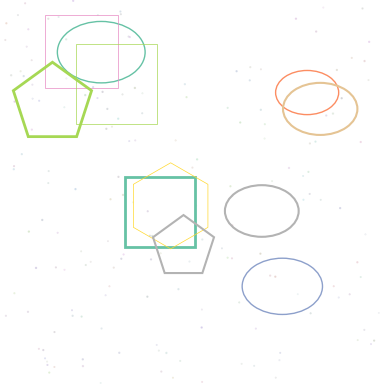[{"shape": "oval", "thickness": 1, "radius": 0.57, "center": [0.263, 0.865]}, {"shape": "square", "thickness": 2, "radius": 0.45, "center": [0.416, 0.45]}, {"shape": "oval", "thickness": 1, "radius": 0.41, "center": [0.798, 0.76]}, {"shape": "oval", "thickness": 1, "radius": 0.52, "center": [0.733, 0.256]}, {"shape": "square", "thickness": 0.5, "radius": 0.48, "center": [0.212, 0.867]}, {"shape": "pentagon", "thickness": 2, "radius": 0.53, "center": [0.136, 0.732]}, {"shape": "square", "thickness": 0.5, "radius": 0.52, "center": [0.303, 0.782]}, {"shape": "hexagon", "thickness": 0.5, "radius": 0.56, "center": [0.443, 0.465]}, {"shape": "oval", "thickness": 1.5, "radius": 0.48, "center": [0.832, 0.717]}, {"shape": "oval", "thickness": 1.5, "radius": 0.48, "center": [0.68, 0.452]}, {"shape": "pentagon", "thickness": 1.5, "radius": 0.42, "center": [0.477, 0.358]}]